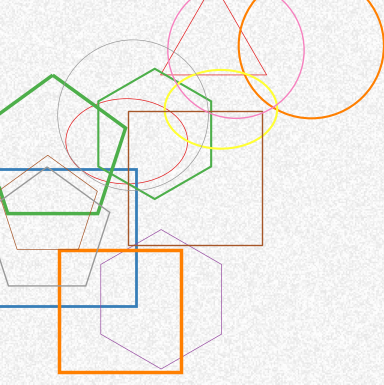[{"shape": "triangle", "thickness": 0.5, "radius": 0.8, "center": [0.555, 0.885]}, {"shape": "oval", "thickness": 0.5, "radius": 0.79, "center": [0.329, 0.633]}, {"shape": "square", "thickness": 2, "radius": 0.89, "center": [0.175, 0.382]}, {"shape": "hexagon", "thickness": 1.5, "radius": 0.85, "center": [0.402, 0.652]}, {"shape": "pentagon", "thickness": 2.5, "radius": 0.99, "center": [0.137, 0.606]}, {"shape": "hexagon", "thickness": 0.5, "radius": 0.91, "center": [0.419, 0.223]}, {"shape": "circle", "thickness": 1.5, "radius": 0.94, "center": [0.809, 0.881]}, {"shape": "square", "thickness": 2.5, "radius": 0.79, "center": [0.312, 0.193]}, {"shape": "oval", "thickness": 1.5, "radius": 0.73, "center": [0.574, 0.716]}, {"shape": "square", "thickness": 1, "radius": 0.87, "center": [0.508, 0.539]}, {"shape": "pentagon", "thickness": 0.5, "radius": 0.68, "center": [0.124, 0.461]}, {"shape": "circle", "thickness": 1, "radius": 0.89, "center": [0.613, 0.87]}, {"shape": "pentagon", "thickness": 1, "radius": 0.85, "center": [0.122, 0.396]}, {"shape": "circle", "thickness": 0.5, "radius": 0.98, "center": [0.346, 0.701]}]